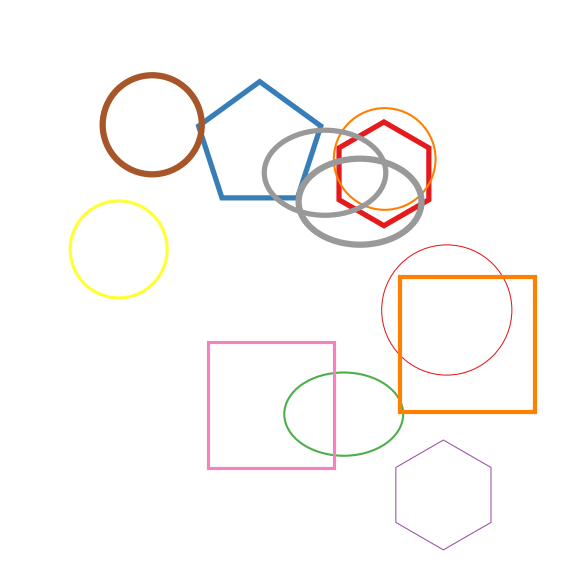[{"shape": "circle", "thickness": 0.5, "radius": 0.56, "center": [0.774, 0.462]}, {"shape": "hexagon", "thickness": 2.5, "radius": 0.45, "center": [0.665, 0.698]}, {"shape": "pentagon", "thickness": 2.5, "radius": 0.56, "center": [0.45, 0.747]}, {"shape": "oval", "thickness": 1, "radius": 0.51, "center": [0.595, 0.282]}, {"shape": "hexagon", "thickness": 0.5, "radius": 0.48, "center": [0.768, 0.142]}, {"shape": "square", "thickness": 2, "radius": 0.58, "center": [0.81, 0.402]}, {"shape": "circle", "thickness": 1, "radius": 0.44, "center": [0.666, 0.724]}, {"shape": "circle", "thickness": 1.5, "radius": 0.42, "center": [0.206, 0.567]}, {"shape": "circle", "thickness": 3, "radius": 0.43, "center": [0.264, 0.783]}, {"shape": "square", "thickness": 1.5, "radius": 0.55, "center": [0.469, 0.297]}, {"shape": "oval", "thickness": 3, "radius": 0.53, "center": [0.623, 0.65]}, {"shape": "oval", "thickness": 2.5, "radius": 0.53, "center": [0.563, 0.7]}]